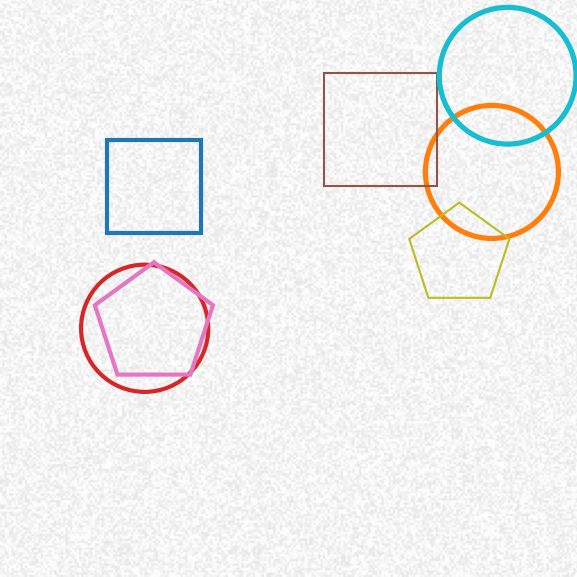[{"shape": "square", "thickness": 2, "radius": 0.4, "center": [0.267, 0.676]}, {"shape": "circle", "thickness": 2.5, "radius": 0.58, "center": [0.852, 0.701]}, {"shape": "circle", "thickness": 2, "radius": 0.55, "center": [0.251, 0.431]}, {"shape": "square", "thickness": 1, "radius": 0.49, "center": [0.66, 0.775]}, {"shape": "pentagon", "thickness": 2, "radius": 0.54, "center": [0.266, 0.437]}, {"shape": "pentagon", "thickness": 1, "radius": 0.46, "center": [0.795, 0.557]}, {"shape": "circle", "thickness": 2.5, "radius": 0.59, "center": [0.879, 0.868]}]